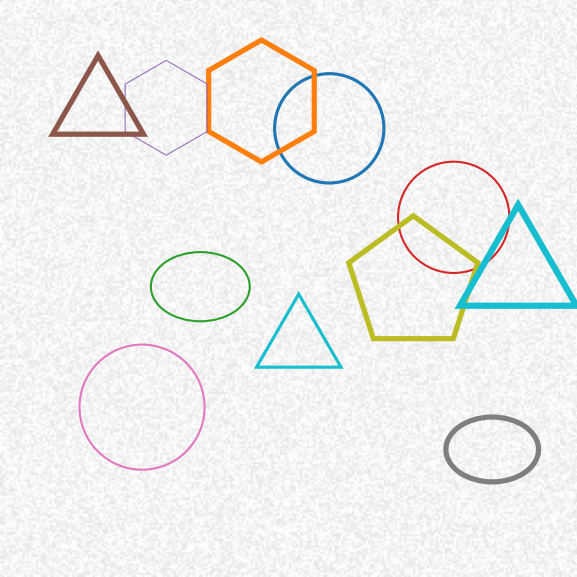[{"shape": "circle", "thickness": 1.5, "radius": 0.47, "center": [0.57, 0.777]}, {"shape": "hexagon", "thickness": 2.5, "radius": 0.53, "center": [0.453, 0.824]}, {"shape": "oval", "thickness": 1, "radius": 0.43, "center": [0.347, 0.503]}, {"shape": "circle", "thickness": 1, "radius": 0.48, "center": [0.786, 0.623]}, {"shape": "hexagon", "thickness": 0.5, "radius": 0.41, "center": [0.288, 0.812]}, {"shape": "triangle", "thickness": 2.5, "radius": 0.45, "center": [0.17, 0.812]}, {"shape": "circle", "thickness": 1, "radius": 0.54, "center": [0.246, 0.294]}, {"shape": "oval", "thickness": 2.5, "radius": 0.4, "center": [0.852, 0.221]}, {"shape": "pentagon", "thickness": 2.5, "radius": 0.59, "center": [0.716, 0.508]}, {"shape": "triangle", "thickness": 3, "radius": 0.58, "center": [0.897, 0.528]}, {"shape": "triangle", "thickness": 1.5, "radius": 0.42, "center": [0.517, 0.406]}]